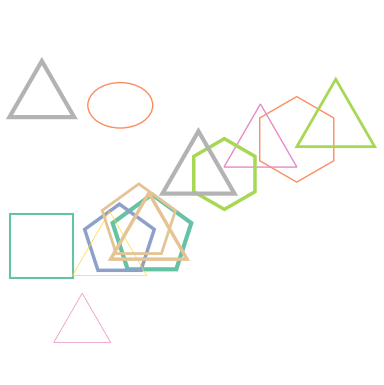[{"shape": "square", "thickness": 1.5, "radius": 0.41, "center": [0.107, 0.361]}, {"shape": "pentagon", "thickness": 3, "radius": 0.54, "center": [0.395, 0.387]}, {"shape": "hexagon", "thickness": 1, "radius": 0.56, "center": [0.771, 0.638]}, {"shape": "oval", "thickness": 1, "radius": 0.42, "center": [0.312, 0.726]}, {"shape": "pentagon", "thickness": 2.5, "radius": 0.48, "center": [0.31, 0.375]}, {"shape": "triangle", "thickness": 0.5, "radius": 0.43, "center": [0.214, 0.153]}, {"shape": "triangle", "thickness": 1, "radius": 0.55, "center": [0.676, 0.621]}, {"shape": "triangle", "thickness": 2, "radius": 0.58, "center": [0.872, 0.677]}, {"shape": "hexagon", "thickness": 2.5, "radius": 0.46, "center": [0.583, 0.548]}, {"shape": "triangle", "thickness": 0.5, "radius": 0.56, "center": [0.285, 0.34]}, {"shape": "triangle", "thickness": 2.5, "radius": 0.57, "center": [0.387, 0.384]}, {"shape": "pentagon", "thickness": 2, "radius": 0.5, "center": [0.361, 0.422]}, {"shape": "triangle", "thickness": 3, "radius": 0.54, "center": [0.515, 0.551]}, {"shape": "triangle", "thickness": 3, "radius": 0.49, "center": [0.109, 0.744]}]